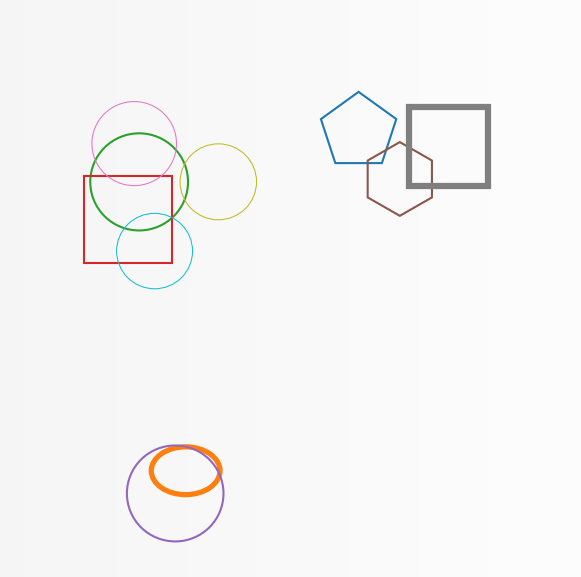[{"shape": "pentagon", "thickness": 1, "radius": 0.34, "center": [0.617, 0.772]}, {"shape": "oval", "thickness": 2.5, "radius": 0.3, "center": [0.319, 0.184]}, {"shape": "circle", "thickness": 1, "radius": 0.42, "center": [0.239, 0.684]}, {"shape": "square", "thickness": 1, "radius": 0.38, "center": [0.22, 0.619]}, {"shape": "circle", "thickness": 1, "radius": 0.42, "center": [0.301, 0.145]}, {"shape": "hexagon", "thickness": 1, "radius": 0.32, "center": [0.688, 0.689]}, {"shape": "circle", "thickness": 0.5, "radius": 0.36, "center": [0.231, 0.75]}, {"shape": "square", "thickness": 3, "radius": 0.34, "center": [0.772, 0.745]}, {"shape": "circle", "thickness": 0.5, "radius": 0.33, "center": [0.376, 0.684]}, {"shape": "circle", "thickness": 0.5, "radius": 0.33, "center": [0.266, 0.564]}]